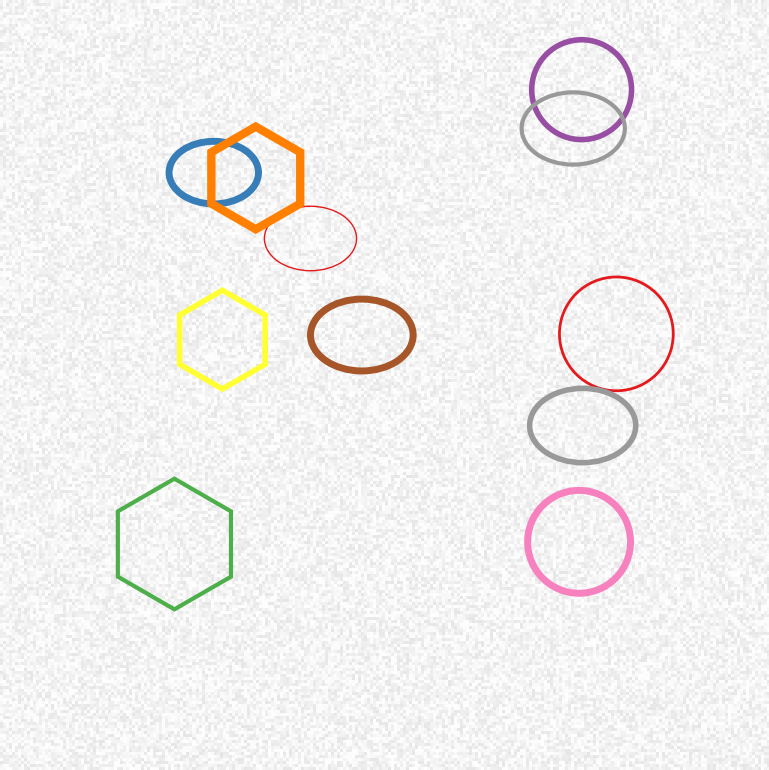[{"shape": "oval", "thickness": 0.5, "radius": 0.3, "center": [0.403, 0.69]}, {"shape": "circle", "thickness": 1, "radius": 0.37, "center": [0.8, 0.566]}, {"shape": "oval", "thickness": 2.5, "radius": 0.29, "center": [0.278, 0.776]}, {"shape": "hexagon", "thickness": 1.5, "radius": 0.42, "center": [0.227, 0.293]}, {"shape": "circle", "thickness": 2, "radius": 0.32, "center": [0.755, 0.884]}, {"shape": "hexagon", "thickness": 3, "radius": 0.33, "center": [0.332, 0.769]}, {"shape": "hexagon", "thickness": 2, "radius": 0.32, "center": [0.289, 0.559]}, {"shape": "oval", "thickness": 2.5, "radius": 0.33, "center": [0.47, 0.565]}, {"shape": "circle", "thickness": 2.5, "radius": 0.33, "center": [0.752, 0.296]}, {"shape": "oval", "thickness": 2, "radius": 0.34, "center": [0.757, 0.447]}, {"shape": "oval", "thickness": 1.5, "radius": 0.34, "center": [0.744, 0.833]}]